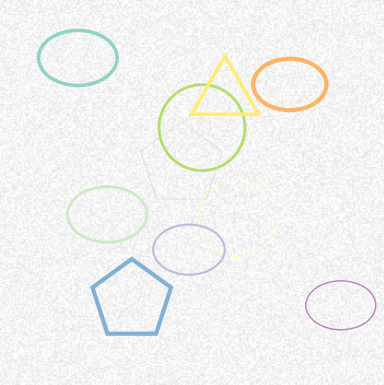[{"shape": "oval", "thickness": 2.5, "radius": 0.51, "center": [0.202, 0.85]}, {"shape": "circle", "thickness": 0.5, "radius": 0.5, "center": [0.616, 0.434]}, {"shape": "oval", "thickness": 1.5, "radius": 0.46, "center": [0.491, 0.352]}, {"shape": "pentagon", "thickness": 3, "radius": 0.54, "center": [0.342, 0.22]}, {"shape": "oval", "thickness": 3, "radius": 0.48, "center": [0.753, 0.781]}, {"shape": "circle", "thickness": 2, "radius": 0.56, "center": [0.525, 0.669]}, {"shape": "pentagon", "thickness": 0.5, "radius": 0.55, "center": [0.471, 0.573]}, {"shape": "oval", "thickness": 1, "radius": 0.45, "center": [0.885, 0.207]}, {"shape": "oval", "thickness": 2, "radius": 0.52, "center": [0.279, 0.443]}, {"shape": "triangle", "thickness": 2.5, "radius": 0.5, "center": [0.584, 0.754]}]